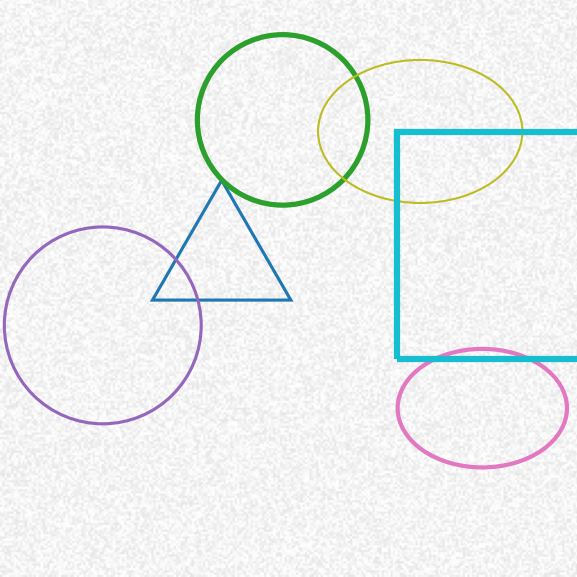[{"shape": "triangle", "thickness": 1.5, "radius": 0.69, "center": [0.384, 0.549]}, {"shape": "circle", "thickness": 2.5, "radius": 0.74, "center": [0.489, 0.792]}, {"shape": "circle", "thickness": 1.5, "radius": 0.85, "center": [0.178, 0.436]}, {"shape": "oval", "thickness": 2, "radius": 0.73, "center": [0.835, 0.292]}, {"shape": "oval", "thickness": 1, "radius": 0.88, "center": [0.728, 0.772]}, {"shape": "square", "thickness": 3, "radius": 0.98, "center": [0.884, 0.574]}]